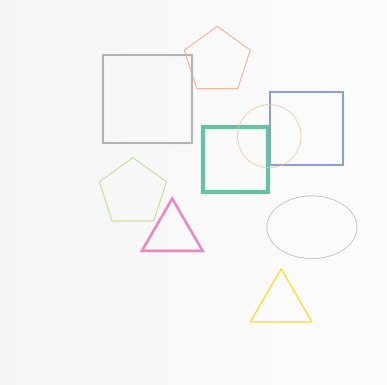[{"shape": "square", "thickness": 3, "radius": 0.42, "center": [0.608, 0.585]}, {"shape": "pentagon", "thickness": 0.5, "radius": 0.45, "center": [0.561, 0.842]}, {"shape": "square", "thickness": 1.5, "radius": 0.48, "center": [0.791, 0.666]}, {"shape": "triangle", "thickness": 2, "radius": 0.45, "center": [0.444, 0.394]}, {"shape": "pentagon", "thickness": 0.5, "radius": 0.46, "center": [0.343, 0.5]}, {"shape": "triangle", "thickness": 1, "radius": 0.46, "center": [0.726, 0.21]}, {"shape": "circle", "thickness": 0.5, "radius": 0.41, "center": [0.695, 0.646]}, {"shape": "square", "thickness": 1.5, "radius": 0.57, "center": [0.38, 0.743]}, {"shape": "oval", "thickness": 0.5, "radius": 0.58, "center": [0.805, 0.41]}]